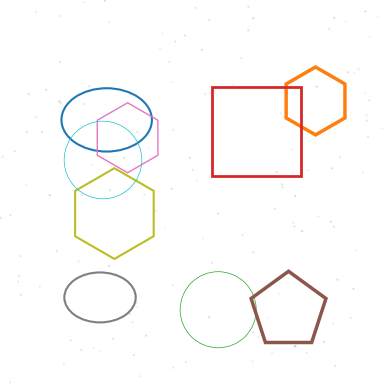[{"shape": "oval", "thickness": 1.5, "radius": 0.59, "center": [0.277, 0.689]}, {"shape": "hexagon", "thickness": 2.5, "radius": 0.44, "center": [0.82, 0.738]}, {"shape": "circle", "thickness": 0.5, "radius": 0.49, "center": [0.567, 0.195]}, {"shape": "square", "thickness": 2, "radius": 0.58, "center": [0.667, 0.658]}, {"shape": "pentagon", "thickness": 2.5, "radius": 0.51, "center": [0.749, 0.193]}, {"shape": "hexagon", "thickness": 1, "radius": 0.45, "center": [0.331, 0.642]}, {"shape": "oval", "thickness": 1.5, "radius": 0.46, "center": [0.26, 0.227]}, {"shape": "hexagon", "thickness": 1.5, "radius": 0.59, "center": [0.297, 0.445]}, {"shape": "circle", "thickness": 0.5, "radius": 0.5, "center": [0.267, 0.584]}]